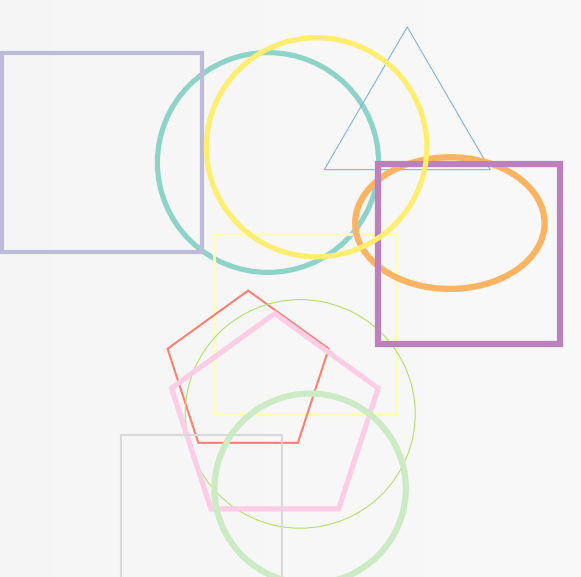[{"shape": "circle", "thickness": 2.5, "radius": 0.95, "center": [0.461, 0.718]}, {"shape": "square", "thickness": 1.5, "radius": 0.78, "center": [0.525, 0.438]}, {"shape": "square", "thickness": 2, "radius": 0.86, "center": [0.175, 0.735]}, {"shape": "pentagon", "thickness": 1, "radius": 0.73, "center": [0.427, 0.35]}, {"shape": "triangle", "thickness": 0.5, "radius": 0.82, "center": [0.701, 0.788]}, {"shape": "oval", "thickness": 3, "radius": 0.81, "center": [0.774, 0.613]}, {"shape": "circle", "thickness": 0.5, "radius": 0.99, "center": [0.516, 0.282]}, {"shape": "pentagon", "thickness": 2.5, "radius": 0.93, "center": [0.473, 0.269]}, {"shape": "square", "thickness": 1, "radius": 0.69, "center": [0.346, 0.108]}, {"shape": "square", "thickness": 3, "radius": 0.78, "center": [0.807, 0.559]}, {"shape": "circle", "thickness": 3, "radius": 0.82, "center": [0.534, 0.153]}, {"shape": "circle", "thickness": 2.5, "radius": 0.95, "center": [0.545, 0.744]}]